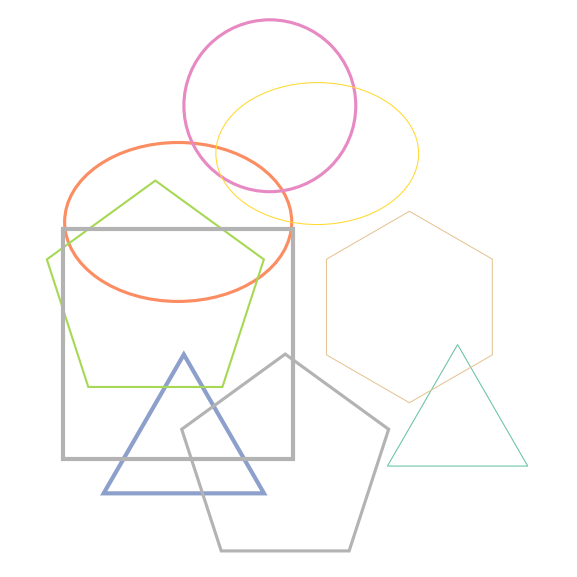[{"shape": "triangle", "thickness": 0.5, "radius": 0.7, "center": [0.792, 0.262]}, {"shape": "oval", "thickness": 1.5, "radius": 0.98, "center": [0.309, 0.615]}, {"shape": "triangle", "thickness": 2, "radius": 0.8, "center": [0.318, 0.225]}, {"shape": "circle", "thickness": 1.5, "radius": 0.74, "center": [0.467, 0.816]}, {"shape": "pentagon", "thickness": 1, "radius": 0.99, "center": [0.269, 0.489]}, {"shape": "oval", "thickness": 0.5, "radius": 0.88, "center": [0.549, 0.733]}, {"shape": "hexagon", "thickness": 0.5, "radius": 0.83, "center": [0.709, 0.468]}, {"shape": "pentagon", "thickness": 1.5, "radius": 0.94, "center": [0.494, 0.198]}, {"shape": "square", "thickness": 2, "radius": 1.0, "center": [0.308, 0.403]}]